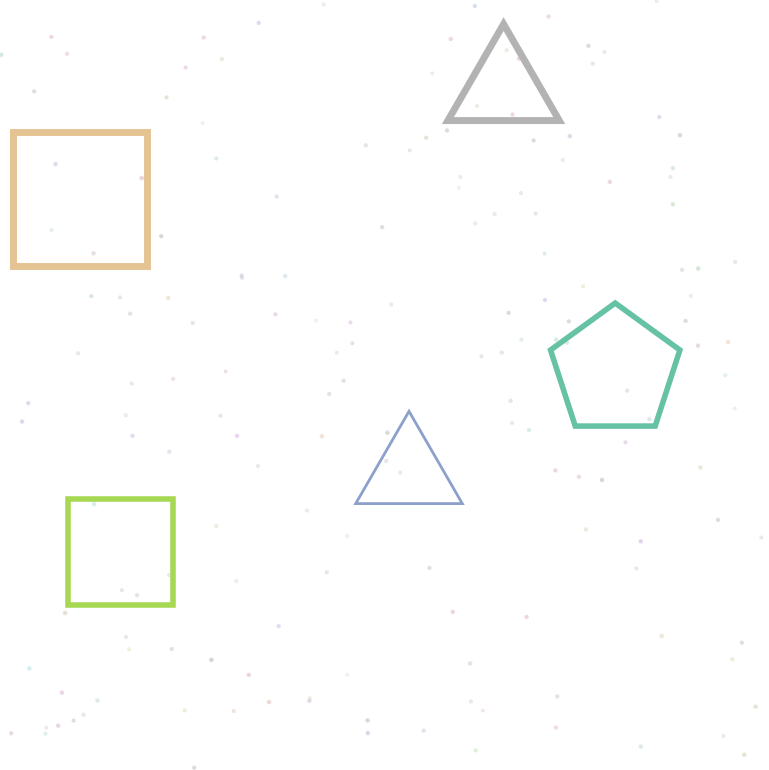[{"shape": "pentagon", "thickness": 2, "radius": 0.44, "center": [0.799, 0.518]}, {"shape": "triangle", "thickness": 1, "radius": 0.4, "center": [0.531, 0.386]}, {"shape": "square", "thickness": 2, "radius": 0.34, "center": [0.156, 0.283]}, {"shape": "square", "thickness": 2.5, "radius": 0.44, "center": [0.104, 0.741]}, {"shape": "triangle", "thickness": 2.5, "radius": 0.42, "center": [0.654, 0.885]}]